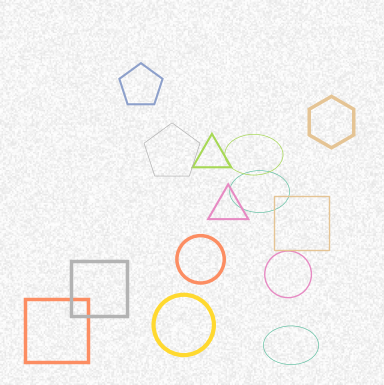[{"shape": "oval", "thickness": 0.5, "radius": 0.39, "center": [0.674, 0.502]}, {"shape": "oval", "thickness": 0.5, "radius": 0.36, "center": [0.756, 0.103]}, {"shape": "square", "thickness": 2.5, "radius": 0.41, "center": [0.147, 0.141]}, {"shape": "circle", "thickness": 2.5, "radius": 0.31, "center": [0.521, 0.326]}, {"shape": "pentagon", "thickness": 1.5, "radius": 0.3, "center": [0.366, 0.777]}, {"shape": "triangle", "thickness": 1.5, "radius": 0.3, "center": [0.593, 0.461]}, {"shape": "circle", "thickness": 1, "radius": 0.3, "center": [0.748, 0.287]}, {"shape": "triangle", "thickness": 1.5, "radius": 0.29, "center": [0.55, 0.594]}, {"shape": "oval", "thickness": 0.5, "radius": 0.38, "center": [0.659, 0.598]}, {"shape": "circle", "thickness": 3, "radius": 0.39, "center": [0.477, 0.156]}, {"shape": "square", "thickness": 1, "radius": 0.35, "center": [0.783, 0.421]}, {"shape": "hexagon", "thickness": 2.5, "radius": 0.33, "center": [0.861, 0.683]}, {"shape": "square", "thickness": 2.5, "radius": 0.36, "center": [0.257, 0.25]}, {"shape": "pentagon", "thickness": 0.5, "radius": 0.38, "center": [0.447, 0.604]}]